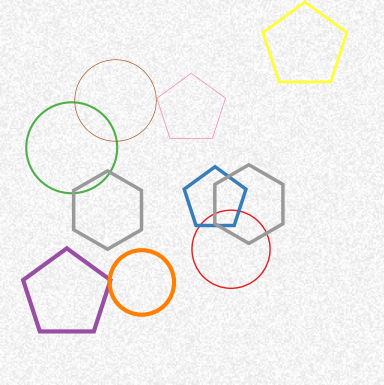[{"shape": "circle", "thickness": 1, "radius": 0.51, "center": [0.6, 0.353]}, {"shape": "pentagon", "thickness": 2.5, "radius": 0.42, "center": [0.559, 0.483]}, {"shape": "circle", "thickness": 1.5, "radius": 0.59, "center": [0.186, 0.616]}, {"shape": "pentagon", "thickness": 3, "radius": 0.6, "center": [0.174, 0.236]}, {"shape": "circle", "thickness": 3, "radius": 0.42, "center": [0.368, 0.266]}, {"shape": "pentagon", "thickness": 2, "radius": 0.57, "center": [0.792, 0.88]}, {"shape": "circle", "thickness": 0.5, "radius": 0.53, "center": [0.3, 0.739]}, {"shape": "pentagon", "thickness": 0.5, "radius": 0.47, "center": [0.497, 0.716]}, {"shape": "hexagon", "thickness": 2.5, "radius": 0.51, "center": [0.646, 0.47]}, {"shape": "hexagon", "thickness": 2.5, "radius": 0.51, "center": [0.279, 0.454]}]